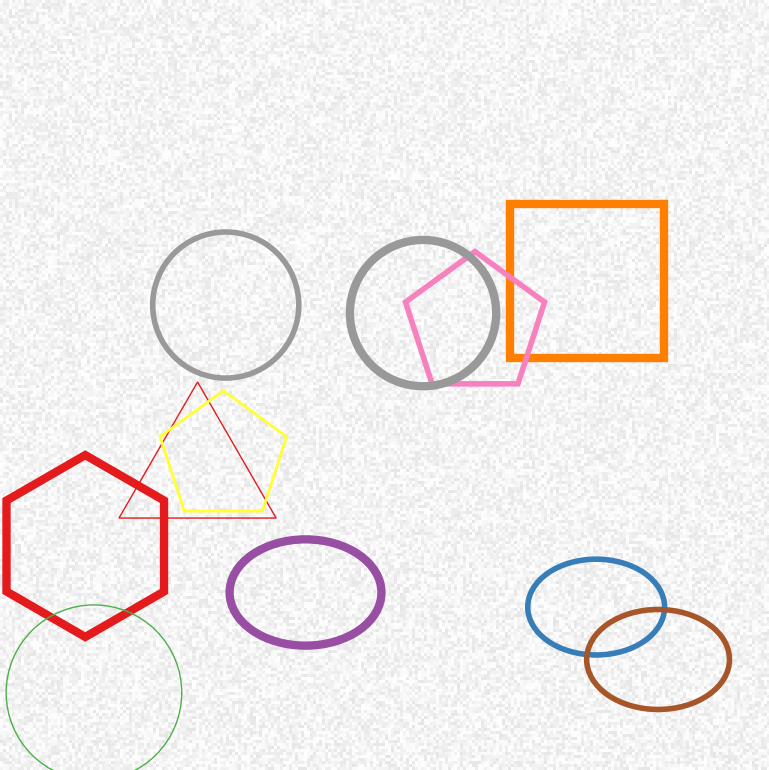[{"shape": "hexagon", "thickness": 3, "radius": 0.59, "center": [0.111, 0.291]}, {"shape": "triangle", "thickness": 0.5, "radius": 0.59, "center": [0.257, 0.386]}, {"shape": "oval", "thickness": 2, "radius": 0.44, "center": [0.774, 0.212]}, {"shape": "circle", "thickness": 0.5, "radius": 0.57, "center": [0.122, 0.1]}, {"shape": "oval", "thickness": 3, "radius": 0.49, "center": [0.397, 0.231]}, {"shape": "square", "thickness": 3, "radius": 0.5, "center": [0.762, 0.635]}, {"shape": "pentagon", "thickness": 1, "radius": 0.43, "center": [0.29, 0.406]}, {"shape": "oval", "thickness": 2, "radius": 0.46, "center": [0.855, 0.144]}, {"shape": "pentagon", "thickness": 2, "radius": 0.47, "center": [0.617, 0.578]}, {"shape": "circle", "thickness": 3, "radius": 0.48, "center": [0.549, 0.593]}, {"shape": "circle", "thickness": 2, "radius": 0.47, "center": [0.293, 0.604]}]